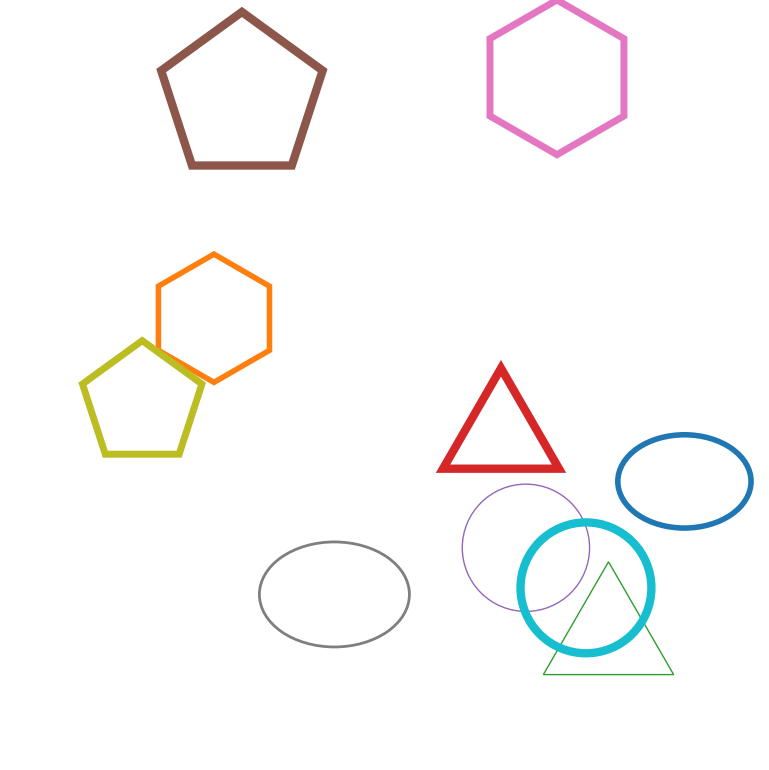[{"shape": "oval", "thickness": 2, "radius": 0.43, "center": [0.889, 0.375]}, {"shape": "hexagon", "thickness": 2, "radius": 0.42, "center": [0.278, 0.587]}, {"shape": "triangle", "thickness": 0.5, "radius": 0.49, "center": [0.79, 0.173]}, {"shape": "triangle", "thickness": 3, "radius": 0.43, "center": [0.651, 0.435]}, {"shape": "circle", "thickness": 0.5, "radius": 0.41, "center": [0.683, 0.289]}, {"shape": "pentagon", "thickness": 3, "radius": 0.55, "center": [0.314, 0.874]}, {"shape": "hexagon", "thickness": 2.5, "radius": 0.5, "center": [0.723, 0.9]}, {"shape": "oval", "thickness": 1, "radius": 0.49, "center": [0.434, 0.228]}, {"shape": "pentagon", "thickness": 2.5, "radius": 0.41, "center": [0.185, 0.476]}, {"shape": "circle", "thickness": 3, "radius": 0.42, "center": [0.761, 0.237]}]